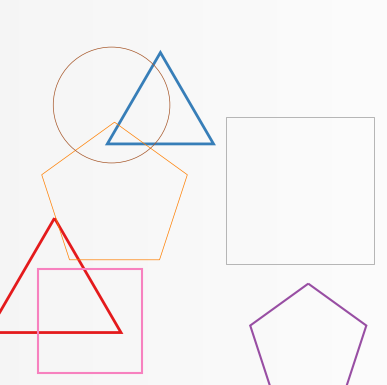[{"shape": "triangle", "thickness": 2, "radius": 0.99, "center": [0.141, 0.235]}, {"shape": "triangle", "thickness": 2, "radius": 0.79, "center": [0.414, 0.705]}, {"shape": "pentagon", "thickness": 1.5, "radius": 0.79, "center": [0.796, 0.106]}, {"shape": "pentagon", "thickness": 0.5, "radius": 0.99, "center": [0.296, 0.485]}, {"shape": "circle", "thickness": 0.5, "radius": 0.75, "center": [0.288, 0.727]}, {"shape": "square", "thickness": 1.5, "radius": 0.67, "center": [0.232, 0.166]}, {"shape": "square", "thickness": 0.5, "radius": 0.95, "center": [0.775, 0.505]}]